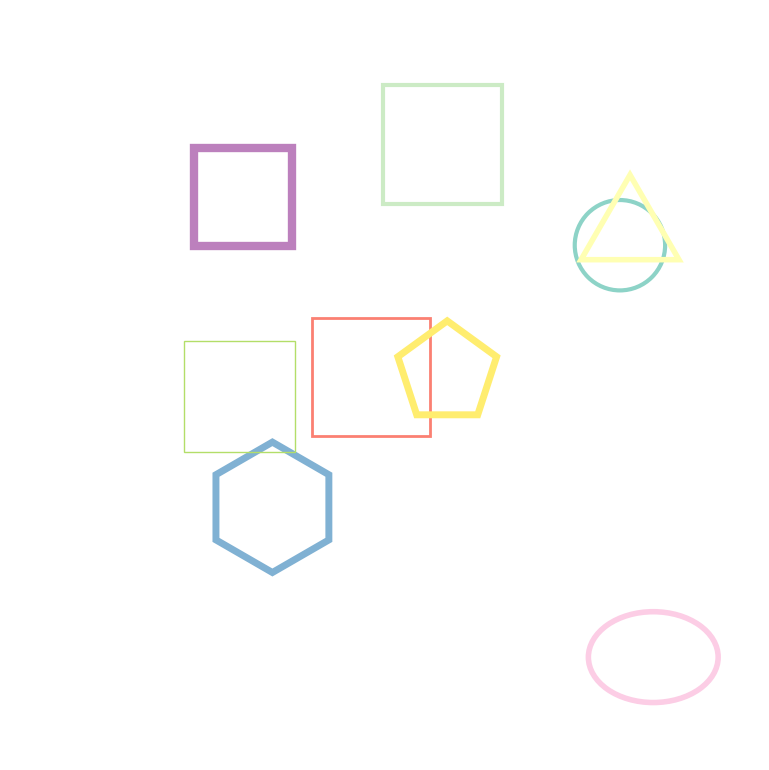[{"shape": "circle", "thickness": 1.5, "radius": 0.29, "center": [0.805, 0.682]}, {"shape": "triangle", "thickness": 2, "radius": 0.37, "center": [0.818, 0.699]}, {"shape": "square", "thickness": 1, "radius": 0.38, "center": [0.482, 0.51]}, {"shape": "hexagon", "thickness": 2.5, "radius": 0.42, "center": [0.354, 0.341]}, {"shape": "square", "thickness": 0.5, "radius": 0.36, "center": [0.311, 0.485]}, {"shape": "oval", "thickness": 2, "radius": 0.42, "center": [0.848, 0.147]}, {"shape": "square", "thickness": 3, "radius": 0.32, "center": [0.315, 0.744]}, {"shape": "square", "thickness": 1.5, "radius": 0.39, "center": [0.575, 0.812]}, {"shape": "pentagon", "thickness": 2.5, "radius": 0.34, "center": [0.581, 0.516]}]